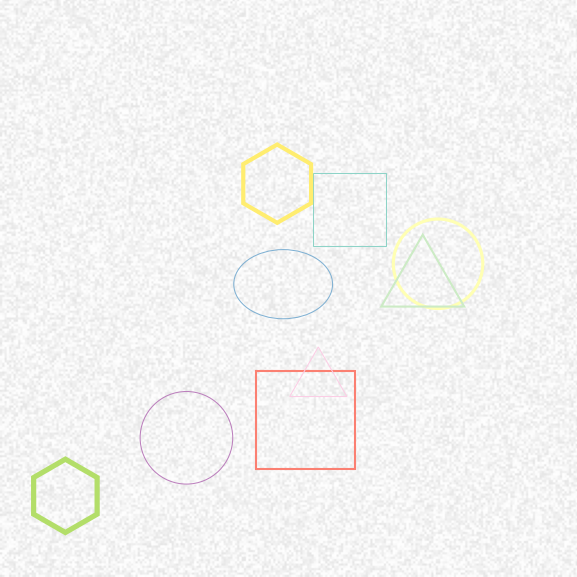[{"shape": "square", "thickness": 0.5, "radius": 0.32, "center": [0.606, 0.636]}, {"shape": "circle", "thickness": 1.5, "radius": 0.39, "center": [0.759, 0.542]}, {"shape": "square", "thickness": 1, "radius": 0.43, "center": [0.529, 0.272]}, {"shape": "oval", "thickness": 0.5, "radius": 0.43, "center": [0.49, 0.507]}, {"shape": "hexagon", "thickness": 2.5, "radius": 0.32, "center": [0.113, 0.141]}, {"shape": "triangle", "thickness": 0.5, "radius": 0.29, "center": [0.551, 0.341]}, {"shape": "circle", "thickness": 0.5, "radius": 0.4, "center": [0.323, 0.241]}, {"shape": "triangle", "thickness": 1, "radius": 0.41, "center": [0.732, 0.51]}, {"shape": "hexagon", "thickness": 2, "radius": 0.34, "center": [0.48, 0.681]}]